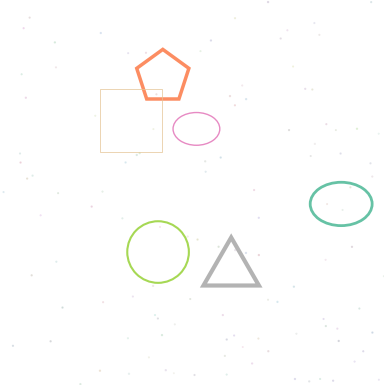[{"shape": "oval", "thickness": 2, "radius": 0.4, "center": [0.886, 0.47]}, {"shape": "pentagon", "thickness": 2.5, "radius": 0.36, "center": [0.423, 0.8]}, {"shape": "oval", "thickness": 1, "radius": 0.3, "center": [0.51, 0.665]}, {"shape": "circle", "thickness": 1.5, "radius": 0.4, "center": [0.411, 0.345]}, {"shape": "square", "thickness": 0.5, "radius": 0.41, "center": [0.34, 0.687]}, {"shape": "triangle", "thickness": 3, "radius": 0.42, "center": [0.6, 0.3]}]